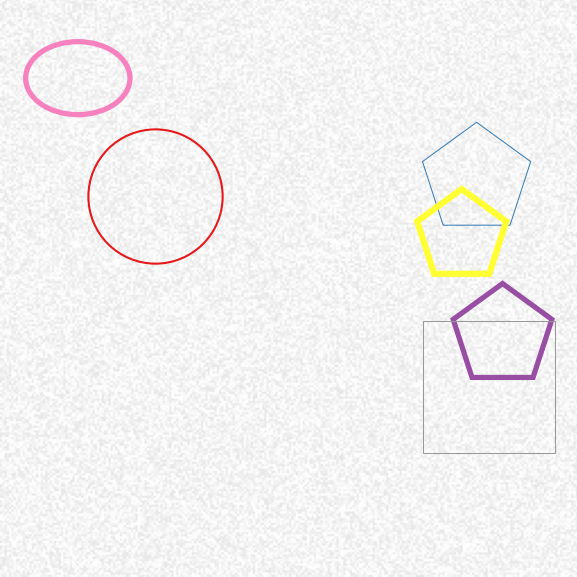[{"shape": "circle", "thickness": 1, "radius": 0.58, "center": [0.269, 0.659]}, {"shape": "pentagon", "thickness": 0.5, "radius": 0.49, "center": [0.825, 0.689]}, {"shape": "pentagon", "thickness": 2.5, "radius": 0.45, "center": [0.87, 0.418]}, {"shape": "pentagon", "thickness": 3, "radius": 0.41, "center": [0.8, 0.591]}, {"shape": "oval", "thickness": 2.5, "radius": 0.45, "center": [0.135, 0.864]}, {"shape": "square", "thickness": 0.5, "radius": 0.57, "center": [0.847, 0.329]}]